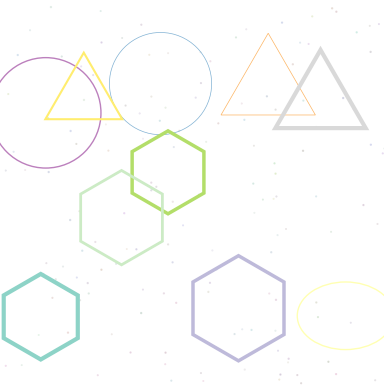[{"shape": "hexagon", "thickness": 3, "radius": 0.56, "center": [0.106, 0.177]}, {"shape": "oval", "thickness": 1, "radius": 0.63, "center": [0.898, 0.18]}, {"shape": "hexagon", "thickness": 2.5, "radius": 0.68, "center": [0.619, 0.199]}, {"shape": "circle", "thickness": 0.5, "radius": 0.66, "center": [0.417, 0.783]}, {"shape": "triangle", "thickness": 0.5, "radius": 0.71, "center": [0.697, 0.772]}, {"shape": "hexagon", "thickness": 2.5, "radius": 0.54, "center": [0.436, 0.552]}, {"shape": "triangle", "thickness": 3, "radius": 0.68, "center": [0.833, 0.735]}, {"shape": "circle", "thickness": 1, "radius": 0.72, "center": [0.119, 0.707]}, {"shape": "hexagon", "thickness": 2, "radius": 0.61, "center": [0.316, 0.435]}, {"shape": "triangle", "thickness": 1.5, "radius": 0.58, "center": [0.218, 0.748]}]